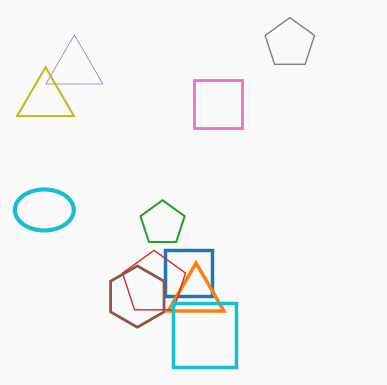[{"shape": "square", "thickness": 2.5, "radius": 0.3, "center": [0.487, 0.291]}, {"shape": "triangle", "thickness": 2.5, "radius": 0.42, "center": [0.506, 0.234]}, {"shape": "pentagon", "thickness": 1.5, "radius": 0.3, "center": [0.42, 0.42]}, {"shape": "pentagon", "thickness": 1, "radius": 0.43, "center": [0.397, 0.264]}, {"shape": "triangle", "thickness": 0.5, "radius": 0.42, "center": [0.192, 0.824]}, {"shape": "hexagon", "thickness": 2, "radius": 0.4, "center": [0.354, 0.23]}, {"shape": "square", "thickness": 2, "radius": 0.31, "center": [0.563, 0.73]}, {"shape": "pentagon", "thickness": 1, "radius": 0.34, "center": [0.748, 0.887]}, {"shape": "triangle", "thickness": 1.5, "radius": 0.42, "center": [0.118, 0.741]}, {"shape": "square", "thickness": 2.5, "radius": 0.41, "center": [0.528, 0.13]}, {"shape": "oval", "thickness": 3, "radius": 0.38, "center": [0.114, 0.455]}]